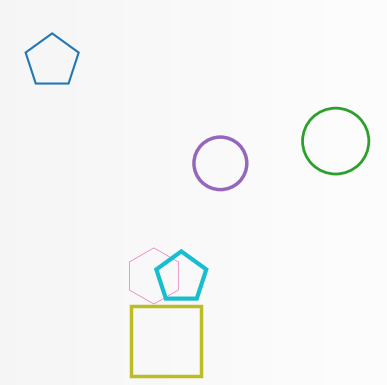[{"shape": "pentagon", "thickness": 1.5, "radius": 0.36, "center": [0.135, 0.841]}, {"shape": "circle", "thickness": 2, "radius": 0.43, "center": [0.866, 0.634]}, {"shape": "circle", "thickness": 2.5, "radius": 0.34, "center": [0.569, 0.576]}, {"shape": "hexagon", "thickness": 0.5, "radius": 0.36, "center": [0.397, 0.283]}, {"shape": "square", "thickness": 2.5, "radius": 0.45, "center": [0.428, 0.114]}, {"shape": "pentagon", "thickness": 3, "radius": 0.34, "center": [0.468, 0.279]}]